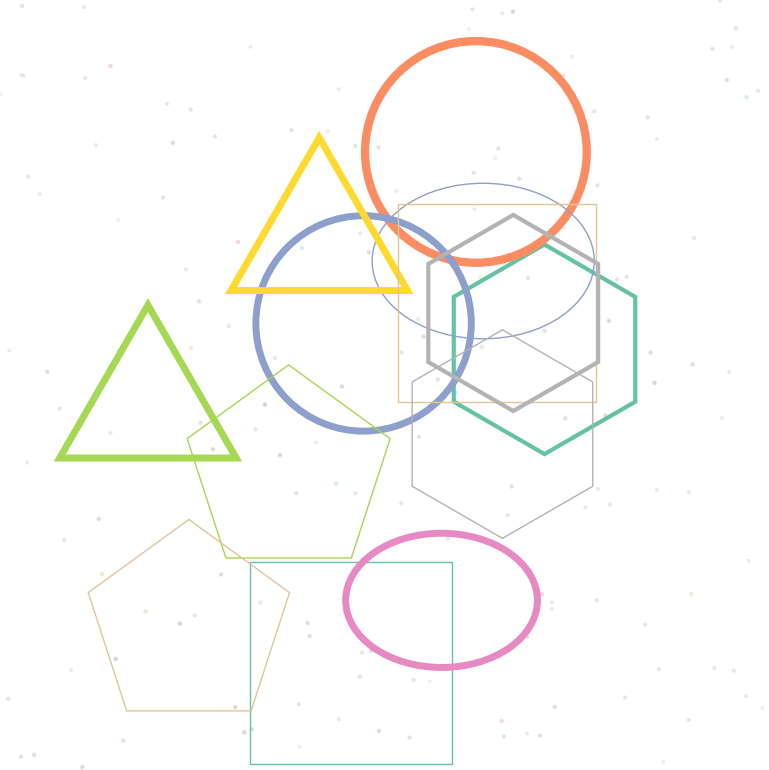[{"shape": "hexagon", "thickness": 1.5, "radius": 0.68, "center": [0.707, 0.546]}, {"shape": "square", "thickness": 0.5, "radius": 0.66, "center": [0.455, 0.139]}, {"shape": "circle", "thickness": 3, "radius": 0.72, "center": [0.618, 0.803]}, {"shape": "circle", "thickness": 2.5, "radius": 0.7, "center": [0.472, 0.58]}, {"shape": "oval", "thickness": 0.5, "radius": 0.72, "center": [0.628, 0.661]}, {"shape": "oval", "thickness": 2.5, "radius": 0.62, "center": [0.573, 0.22]}, {"shape": "pentagon", "thickness": 0.5, "radius": 0.69, "center": [0.375, 0.388]}, {"shape": "triangle", "thickness": 2.5, "radius": 0.66, "center": [0.192, 0.471]}, {"shape": "triangle", "thickness": 2.5, "radius": 0.66, "center": [0.415, 0.689]}, {"shape": "square", "thickness": 0.5, "radius": 0.64, "center": [0.646, 0.607]}, {"shape": "pentagon", "thickness": 0.5, "radius": 0.69, "center": [0.245, 0.188]}, {"shape": "hexagon", "thickness": 1.5, "radius": 0.64, "center": [0.667, 0.594]}, {"shape": "hexagon", "thickness": 0.5, "radius": 0.68, "center": [0.653, 0.436]}]